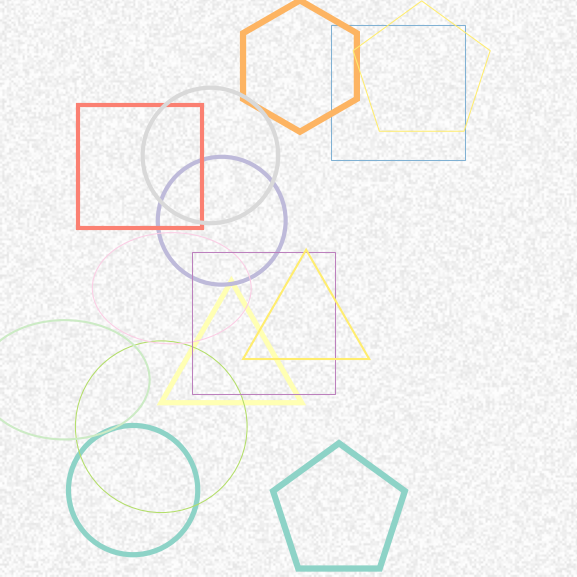[{"shape": "circle", "thickness": 2.5, "radius": 0.56, "center": [0.231, 0.15]}, {"shape": "pentagon", "thickness": 3, "radius": 0.6, "center": [0.587, 0.112]}, {"shape": "triangle", "thickness": 2.5, "radius": 0.7, "center": [0.401, 0.372]}, {"shape": "circle", "thickness": 2, "radius": 0.55, "center": [0.384, 0.617]}, {"shape": "square", "thickness": 2, "radius": 0.54, "center": [0.243, 0.711]}, {"shape": "square", "thickness": 0.5, "radius": 0.58, "center": [0.689, 0.839]}, {"shape": "hexagon", "thickness": 3, "radius": 0.57, "center": [0.519, 0.885]}, {"shape": "circle", "thickness": 0.5, "radius": 0.74, "center": [0.279, 0.26]}, {"shape": "oval", "thickness": 0.5, "radius": 0.69, "center": [0.297, 0.5]}, {"shape": "circle", "thickness": 2, "radius": 0.59, "center": [0.364, 0.73]}, {"shape": "square", "thickness": 0.5, "radius": 0.62, "center": [0.457, 0.44]}, {"shape": "oval", "thickness": 1, "radius": 0.74, "center": [0.112, 0.341]}, {"shape": "triangle", "thickness": 1, "radius": 0.63, "center": [0.53, 0.441]}, {"shape": "pentagon", "thickness": 0.5, "radius": 0.62, "center": [0.73, 0.873]}]